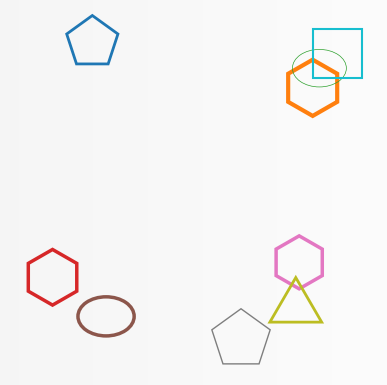[{"shape": "pentagon", "thickness": 2, "radius": 0.35, "center": [0.238, 0.89]}, {"shape": "hexagon", "thickness": 3, "radius": 0.37, "center": [0.807, 0.772]}, {"shape": "oval", "thickness": 0.5, "radius": 0.35, "center": [0.824, 0.823]}, {"shape": "hexagon", "thickness": 2.5, "radius": 0.36, "center": [0.136, 0.28]}, {"shape": "oval", "thickness": 2.5, "radius": 0.36, "center": [0.274, 0.178]}, {"shape": "hexagon", "thickness": 2.5, "radius": 0.34, "center": [0.772, 0.319]}, {"shape": "pentagon", "thickness": 1, "radius": 0.4, "center": [0.622, 0.119]}, {"shape": "triangle", "thickness": 2, "radius": 0.39, "center": [0.763, 0.202]}, {"shape": "square", "thickness": 1.5, "radius": 0.32, "center": [0.87, 0.862]}]